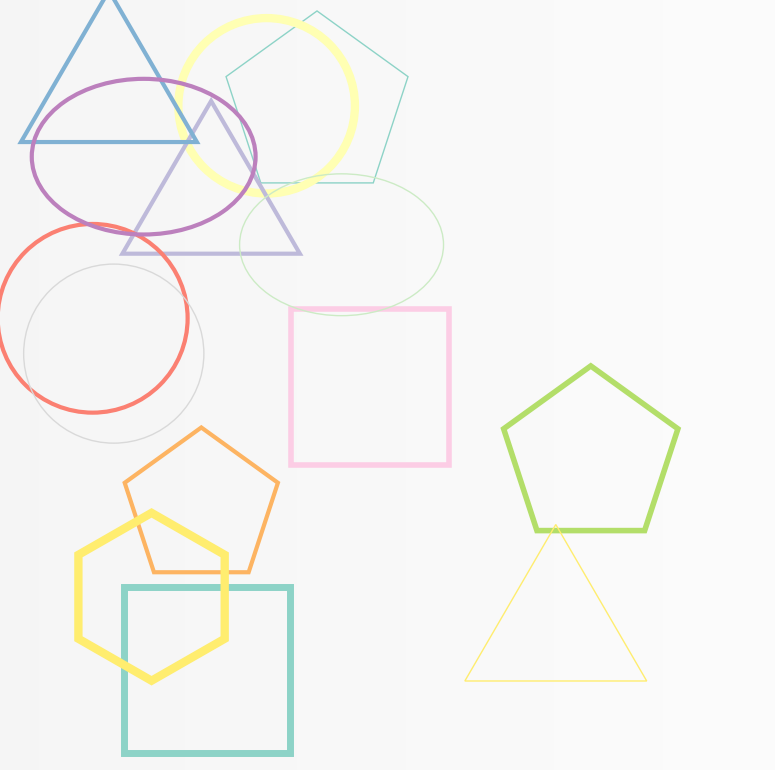[{"shape": "pentagon", "thickness": 0.5, "radius": 0.62, "center": [0.409, 0.862]}, {"shape": "square", "thickness": 2.5, "radius": 0.54, "center": [0.267, 0.13]}, {"shape": "circle", "thickness": 3, "radius": 0.57, "center": [0.344, 0.863]}, {"shape": "triangle", "thickness": 1.5, "radius": 0.66, "center": [0.272, 0.737]}, {"shape": "circle", "thickness": 1.5, "radius": 0.61, "center": [0.12, 0.587]}, {"shape": "triangle", "thickness": 1.5, "radius": 0.66, "center": [0.141, 0.881]}, {"shape": "pentagon", "thickness": 1.5, "radius": 0.52, "center": [0.26, 0.341]}, {"shape": "pentagon", "thickness": 2, "radius": 0.59, "center": [0.762, 0.407]}, {"shape": "square", "thickness": 2, "radius": 0.51, "center": [0.477, 0.497]}, {"shape": "circle", "thickness": 0.5, "radius": 0.58, "center": [0.147, 0.541]}, {"shape": "oval", "thickness": 1.5, "radius": 0.72, "center": [0.185, 0.797]}, {"shape": "oval", "thickness": 0.5, "radius": 0.66, "center": [0.441, 0.682]}, {"shape": "hexagon", "thickness": 3, "radius": 0.54, "center": [0.196, 0.225]}, {"shape": "triangle", "thickness": 0.5, "radius": 0.68, "center": [0.717, 0.183]}]